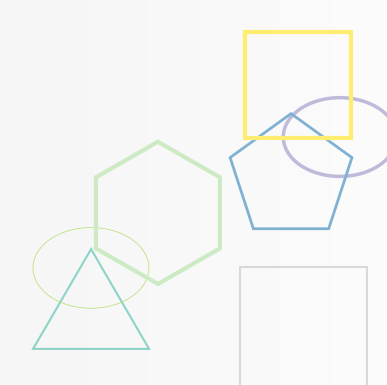[{"shape": "triangle", "thickness": 1.5, "radius": 0.86, "center": [0.235, 0.18]}, {"shape": "oval", "thickness": 2.5, "radius": 0.73, "center": [0.877, 0.644]}, {"shape": "pentagon", "thickness": 2, "radius": 0.83, "center": [0.751, 0.54]}, {"shape": "oval", "thickness": 0.5, "radius": 0.75, "center": [0.235, 0.304]}, {"shape": "square", "thickness": 1.5, "radius": 0.82, "center": [0.783, 0.144]}, {"shape": "hexagon", "thickness": 3, "radius": 0.92, "center": [0.408, 0.447]}, {"shape": "square", "thickness": 3, "radius": 0.68, "center": [0.768, 0.78]}]